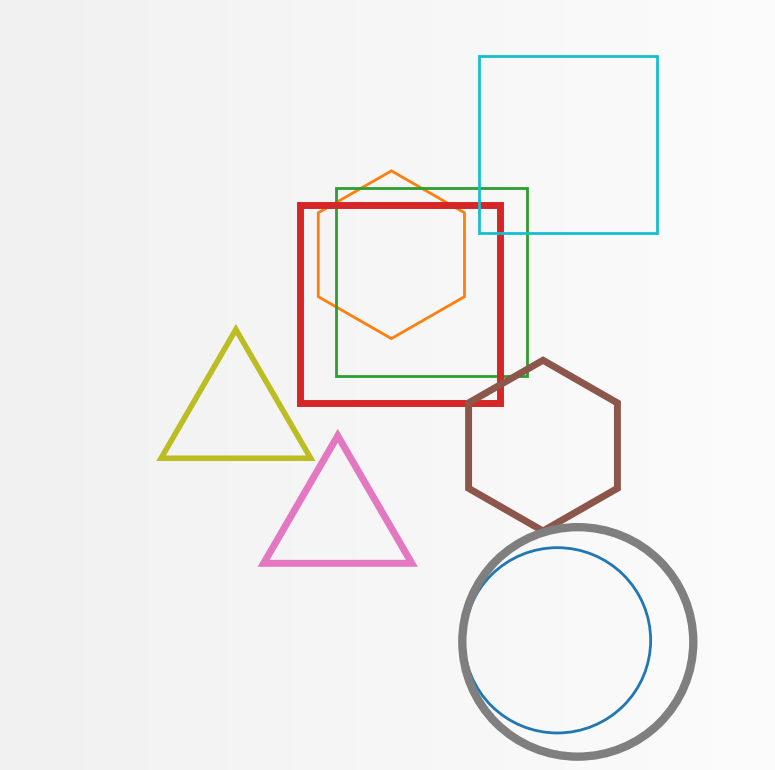[{"shape": "circle", "thickness": 1, "radius": 0.6, "center": [0.719, 0.168]}, {"shape": "hexagon", "thickness": 1, "radius": 0.54, "center": [0.505, 0.669]}, {"shape": "square", "thickness": 1, "radius": 0.61, "center": [0.557, 0.634]}, {"shape": "square", "thickness": 2.5, "radius": 0.65, "center": [0.516, 0.605]}, {"shape": "hexagon", "thickness": 2.5, "radius": 0.55, "center": [0.701, 0.421]}, {"shape": "triangle", "thickness": 2.5, "radius": 0.55, "center": [0.436, 0.324]}, {"shape": "circle", "thickness": 3, "radius": 0.75, "center": [0.746, 0.166]}, {"shape": "triangle", "thickness": 2, "radius": 0.56, "center": [0.304, 0.461]}, {"shape": "square", "thickness": 1, "radius": 0.57, "center": [0.733, 0.812]}]